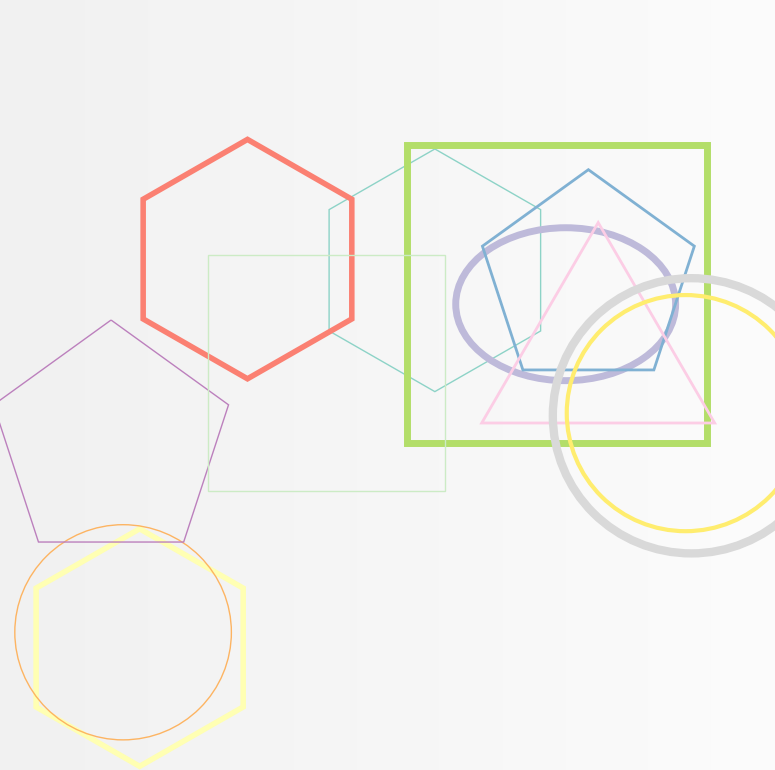[{"shape": "hexagon", "thickness": 0.5, "radius": 0.79, "center": [0.561, 0.649]}, {"shape": "hexagon", "thickness": 2, "radius": 0.77, "center": [0.18, 0.159]}, {"shape": "oval", "thickness": 2.5, "radius": 0.71, "center": [0.73, 0.605]}, {"shape": "hexagon", "thickness": 2, "radius": 0.78, "center": [0.319, 0.664]}, {"shape": "pentagon", "thickness": 1, "radius": 0.72, "center": [0.759, 0.636]}, {"shape": "circle", "thickness": 0.5, "radius": 0.7, "center": [0.159, 0.179]}, {"shape": "square", "thickness": 2.5, "radius": 0.97, "center": [0.718, 0.619]}, {"shape": "triangle", "thickness": 1, "radius": 0.87, "center": [0.772, 0.537]}, {"shape": "circle", "thickness": 3, "radius": 0.89, "center": [0.892, 0.46]}, {"shape": "pentagon", "thickness": 0.5, "radius": 0.8, "center": [0.143, 0.425]}, {"shape": "square", "thickness": 0.5, "radius": 0.76, "center": [0.421, 0.516]}, {"shape": "circle", "thickness": 1.5, "radius": 0.77, "center": [0.885, 0.463]}]